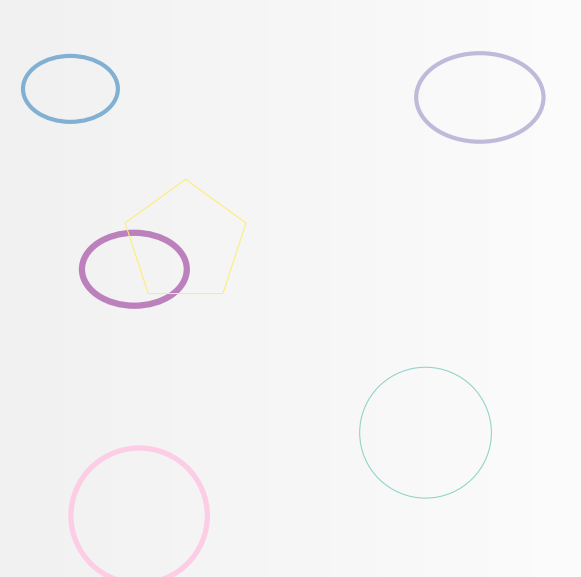[{"shape": "circle", "thickness": 0.5, "radius": 0.57, "center": [0.732, 0.25]}, {"shape": "oval", "thickness": 2, "radius": 0.55, "center": [0.826, 0.83]}, {"shape": "oval", "thickness": 2, "radius": 0.41, "center": [0.121, 0.845]}, {"shape": "circle", "thickness": 2.5, "radius": 0.59, "center": [0.239, 0.106]}, {"shape": "oval", "thickness": 3, "radius": 0.45, "center": [0.231, 0.533]}, {"shape": "pentagon", "thickness": 0.5, "radius": 0.55, "center": [0.319, 0.579]}]